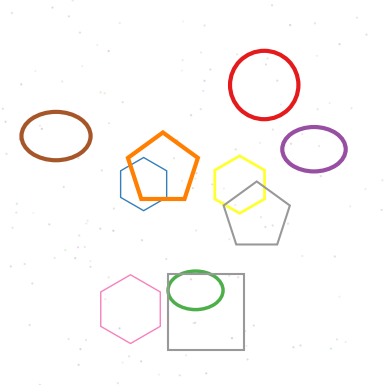[{"shape": "circle", "thickness": 3, "radius": 0.44, "center": [0.686, 0.779]}, {"shape": "hexagon", "thickness": 1, "radius": 0.35, "center": [0.373, 0.522]}, {"shape": "oval", "thickness": 2.5, "radius": 0.36, "center": [0.508, 0.246]}, {"shape": "oval", "thickness": 3, "radius": 0.41, "center": [0.816, 0.612]}, {"shape": "pentagon", "thickness": 3, "radius": 0.48, "center": [0.423, 0.56]}, {"shape": "hexagon", "thickness": 2, "radius": 0.37, "center": [0.622, 0.521]}, {"shape": "oval", "thickness": 3, "radius": 0.45, "center": [0.146, 0.647]}, {"shape": "hexagon", "thickness": 1, "radius": 0.45, "center": [0.339, 0.197]}, {"shape": "square", "thickness": 1.5, "radius": 0.49, "center": [0.535, 0.189]}, {"shape": "pentagon", "thickness": 1.5, "radius": 0.45, "center": [0.667, 0.438]}]